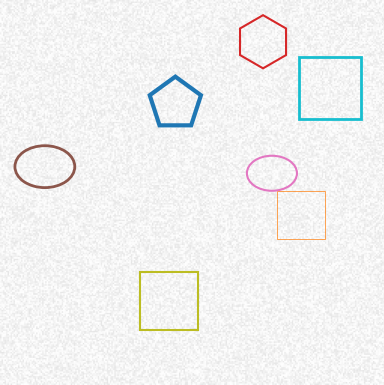[{"shape": "pentagon", "thickness": 3, "radius": 0.35, "center": [0.455, 0.731]}, {"shape": "square", "thickness": 0.5, "radius": 0.31, "center": [0.782, 0.441]}, {"shape": "hexagon", "thickness": 1.5, "radius": 0.35, "center": [0.683, 0.892]}, {"shape": "oval", "thickness": 2, "radius": 0.39, "center": [0.116, 0.567]}, {"shape": "oval", "thickness": 1.5, "radius": 0.33, "center": [0.706, 0.55]}, {"shape": "square", "thickness": 1.5, "radius": 0.38, "center": [0.44, 0.218]}, {"shape": "square", "thickness": 2, "radius": 0.4, "center": [0.857, 0.772]}]